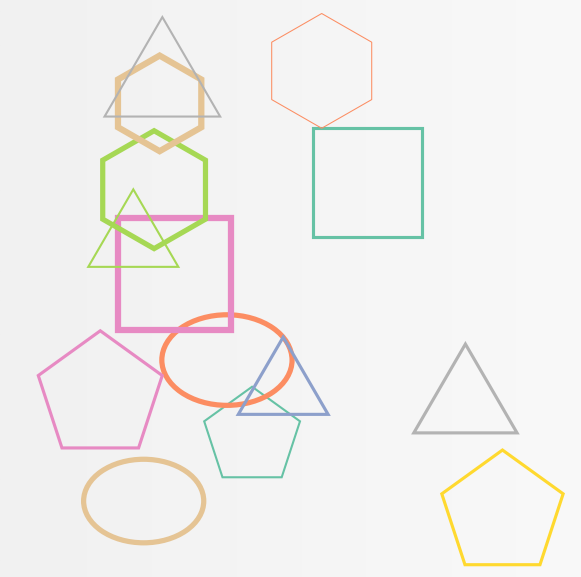[{"shape": "pentagon", "thickness": 1, "radius": 0.43, "center": [0.434, 0.243]}, {"shape": "square", "thickness": 1.5, "radius": 0.47, "center": [0.633, 0.683]}, {"shape": "hexagon", "thickness": 0.5, "radius": 0.5, "center": [0.553, 0.876]}, {"shape": "oval", "thickness": 2.5, "radius": 0.56, "center": [0.39, 0.376]}, {"shape": "triangle", "thickness": 1.5, "radius": 0.45, "center": [0.487, 0.326]}, {"shape": "pentagon", "thickness": 1.5, "radius": 0.56, "center": [0.173, 0.314]}, {"shape": "square", "thickness": 3, "radius": 0.48, "center": [0.301, 0.524]}, {"shape": "triangle", "thickness": 1, "radius": 0.45, "center": [0.229, 0.582]}, {"shape": "hexagon", "thickness": 2.5, "radius": 0.51, "center": [0.265, 0.671]}, {"shape": "pentagon", "thickness": 1.5, "radius": 0.55, "center": [0.864, 0.11]}, {"shape": "oval", "thickness": 2.5, "radius": 0.52, "center": [0.247, 0.132]}, {"shape": "hexagon", "thickness": 3, "radius": 0.41, "center": [0.275, 0.82]}, {"shape": "triangle", "thickness": 1, "radius": 0.57, "center": [0.279, 0.855]}, {"shape": "triangle", "thickness": 1.5, "radius": 0.51, "center": [0.801, 0.301]}]